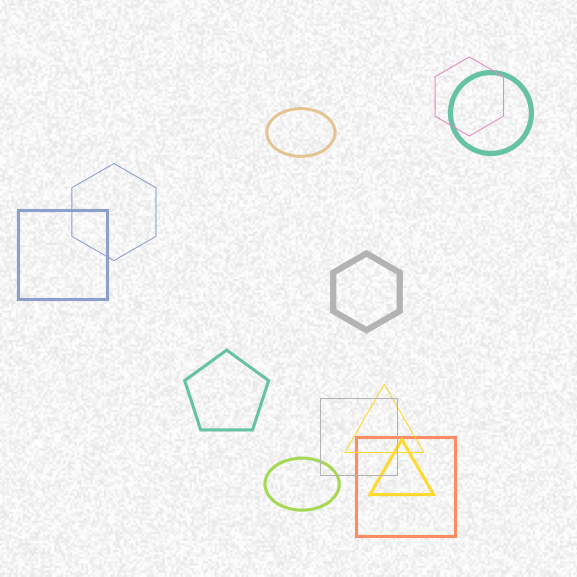[{"shape": "circle", "thickness": 2.5, "radius": 0.35, "center": [0.85, 0.803]}, {"shape": "pentagon", "thickness": 1.5, "radius": 0.38, "center": [0.392, 0.316]}, {"shape": "square", "thickness": 1.5, "radius": 0.43, "center": [0.702, 0.156]}, {"shape": "hexagon", "thickness": 0.5, "radius": 0.42, "center": [0.197, 0.632]}, {"shape": "square", "thickness": 1.5, "radius": 0.38, "center": [0.108, 0.558]}, {"shape": "hexagon", "thickness": 0.5, "radius": 0.34, "center": [0.813, 0.832]}, {"shape": "oval", "thickness": 1.5, "radius": 0.32, "center": [0.523, 0.161]}, {"shape": "triangle", "thickness": 0.5, "radius": 0.39, "center": [0.665, 0.255]}, {"shape": "triangle", "thickness": 1.5, "radius": 0.32, "center": [0.696, 0.175]}, {"shape": "oval", "thickness": 1.5, "radius": 0.3, "center": [0.521, 0.77]}, {"shape": "hexagon", "thickness": 3, "radius": 0.33, "center": [0.635, 0.494]}, {"shape": "square", "thickness": 0.5, "radius": 0.33, "center": [0.621, 0.244]}]